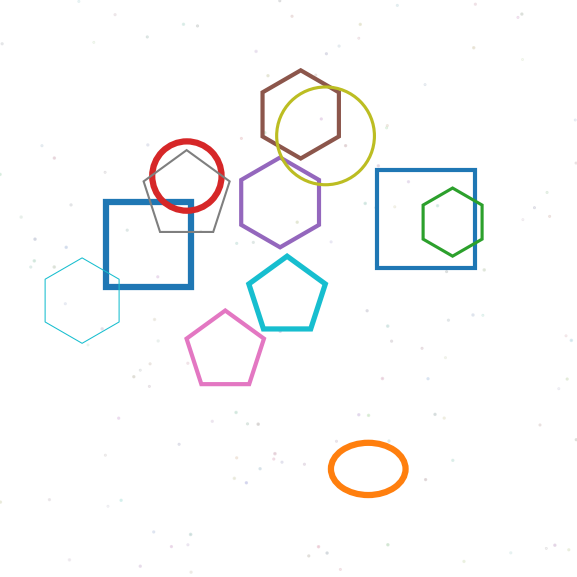[{"shape": "square", "thickness": 3, "radius": 0.37, "center": [0.257, 0.576]}, {"shape": "square", "thickness": 2, "radius": 0.42, "center": [0.738, 0.62]}, {"shape": "oval", "thickness": 3, "radius": 0.32, "center": [0.638, 0.187]}, {"shape": "hexagon", "thickness": 1.5, "radius": 0.29, "center": [0.784, 0.615]}, {"shape": "circle", "thickness": 3, "radius": 0.3, "center": [0.324, 0.694]}, {"shape": "hexagon", "thickness": 2, "radius": 0.39, "center": [0.485, 0.649]}, {"shape": "hexagon", "thickness": 2, "radius": 0.38, "center": [0.521, 0.801]}, {"shape": "pentagon", "thickness": 2, "radius": 0.35, "center": [0.39, 0.391]}, {"shape": "pentagon", "thickness": 1, "radius": 0.39, "center": [0.323, 0.661]}, {"shape": "circle", "thickness": 1.5, "radius": 0.42, "center": [0.564, 0.764]}, {"shape": "hexagon", "thickness": 0.5, "radius": 0.37, "center": [0.142, 0.479]}, {"shape": "pentagon", "thickness": 2.5, "radius": 0.35, "center": [0.497, 0.486]}]